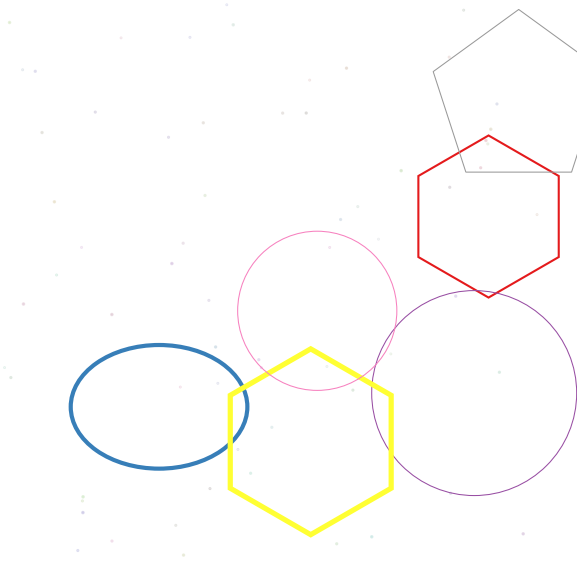[{"shape": "hexagon", "thickness": 1, "radius": 0.7, "center": [0.846, 0.624]}, {"shape": "oval", "thickness": 2, "radius": 0.76, "center": [0.275, 0.295]}, {"shape": "circle", "thickness": 0.5, "radius": 0.89, "center": [0.821, 0.318]}, {"shape": "hexagon", "thickness": 2.5, "radius": 0.8, "center": [0.538, 0.234]}, {"shape": "circle", "thickness": 0.5, "radius": 0.69, "center": [0.549, 0.461]}, {"shape": "pentagon", "thickness": 0.5, "radius": 0.78, "center": [0.898, 0.827]}]